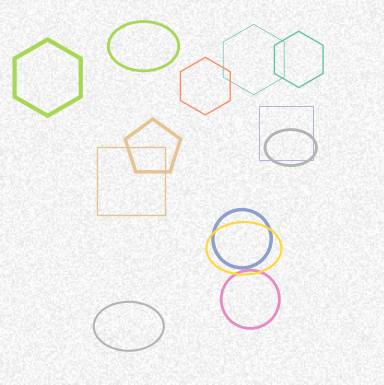[{"shape": "hexagon", "thickness": 1, "radius": 0.37, "center": [0.776, 0.846]}, {"shape": "hexagon", "thickness": 0.5, "radius": 0.46, "center": [0.659, 0.845]}, {"shape": "hexagon", "thickness": 1, "radius": 0.37, "center": [0.533, 0.776]}, {"shape": "square", "thickness": 0.5, "radius": 0.35, "center": [0.743, 0.655]}, {"shape": "circle", "thickness": 2.5, "radius": 0.38, "center": [0.629, 0.38]}, {"shape": "circle", "thickness": 2, "radius": 0.38, "center": [0.65, 0.223]}, {"shape": "oval", "thickness": 2, "radius": 0.46, "center": [0.373, 0.88]}, {"shape": "hexagon", "thickness": 3, "radius": 0.5, "center": [0.124, 0.798]}, {"shape": "oval", "thickness": 1.5, "radius": 0.49, "center": [0.634, 0.355]}, {"shape": "pentagon", "thickness": 2.5, "radius": 0.38, "center": [0.397, 0.615]}, {"shape": "square", "thickness": 1, "radius": 0.44, "center": [0.34, 0.53]}, {"shape": "oval", "thickness": 1.5, "radius": 0.45, "center": [0.334, 0.153]}, {"shape": "oval", "thickness": 2, "radius": 0.33, "center": [0.755, 0.617]}]